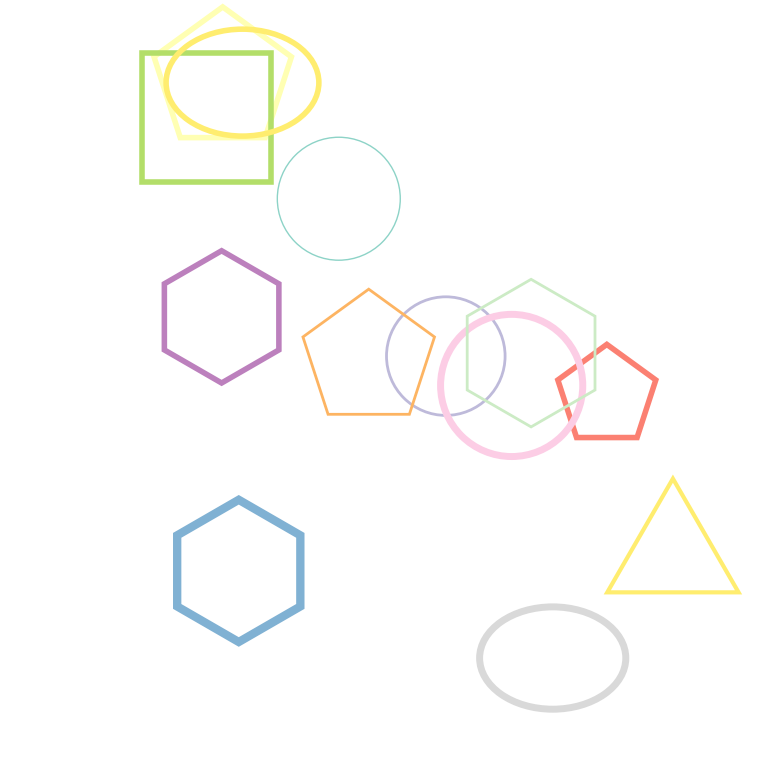[{"shape": "circle", "thickness": 0.5, "radius": 0.4, "center": [0.44, 0.742]}, {"shape": "pentagon", "thickness": 2, "radius": 0.47, "center": [0.289, 0.897]}, {"shape": "circle", "thickness": 1, "radius": 0.38, "center": [0.579, 0.538]}, {"shape": "pentagon", "thickness": 2, "radius": 0.33, "center": [0.788, 0.486]}, {"shape": "hexagon", "thickness": 3, "radius": 0.46, "center": [0.31, 0.259]}, {"shape": "pentagon", "thickness": 1, "radius": 0.45, "center": [0.479, 0.535]}, {"shape": "square", "thickness": 2, "radius": 0.42, "center": [0.268, 0.847]}, {"shape": "circle", "thickness": 2.5, "radius": 0.46, "center": [0.665, 0.499]}, {"shape": "oval", "thickness": 2.5, "radius": 0.47, "center": [0.718, 0.145]}, {"shape": "hexagon", "thickness": 2, "radius": 0.43, "center": [0.288, 0.588]}, {"shape": "hexagon", "thickness": 1, "radius": 0.48, "center": [0.69, 0.541]}, {"shape": "oval", "thickness": 2, "radius": 0.5, "center": [0.315, 0.893]}, {"shape": "triangle", "thickness": 1.5, "radius": 0.49, "center": [0.874, 0.28]}]